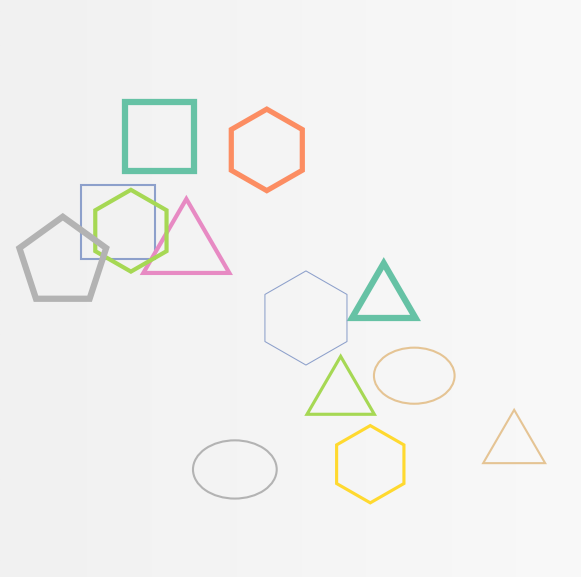[{"shape": "triangle", "thickness": 3, "radius": 0.32, "center": [0.66, 0.48]}, {"shape": "square", "thickness": 3, "radius": 0.3, "center": [0.274, 0.763]}, {"shape": "hexagon", "thickness": 2.5, "radius": 0.35, "center": [0.459, 0.74]}, {"shape": "hexagon", "thickness": 0.5, "radius": 0.41, "center": [0.526, 0.449]}, {"shape": "square", "thickness": 1, "radius": 0.32, "center": [0.204, 0.615]}, {"shape": "triangle", "thickness": 2, "radius": 0.43, "center": [0.321, 0.569]}, {"shape": "triangle", "thickness": 1.5, "radius": 0.33, "center": [0.586, 0.315]}, {"shape": "hexagon", "thickness": 2, "radius": 0.35, "center": [0.225, 0.6]}, {"shape": "hexagon", "thickness": 1.5, "radius": 0.33, "center": [0.637, 0.195]}, {"shape": "oval", "thickness": 1, "radius": 0.35, "center": [0.713, 0.349]}, {"shape": "triangle", "thickness": 1, "radius": 0.31, "center": [0.885, 0.228]}, {"shape": "oval", "thickness": 1, "radius": 0.36, "center": [0.404, 0.186]}, {"shape": "pentagon", "thickness": 3, "radius": 0.39, "center": [0.108, 0.545]}]